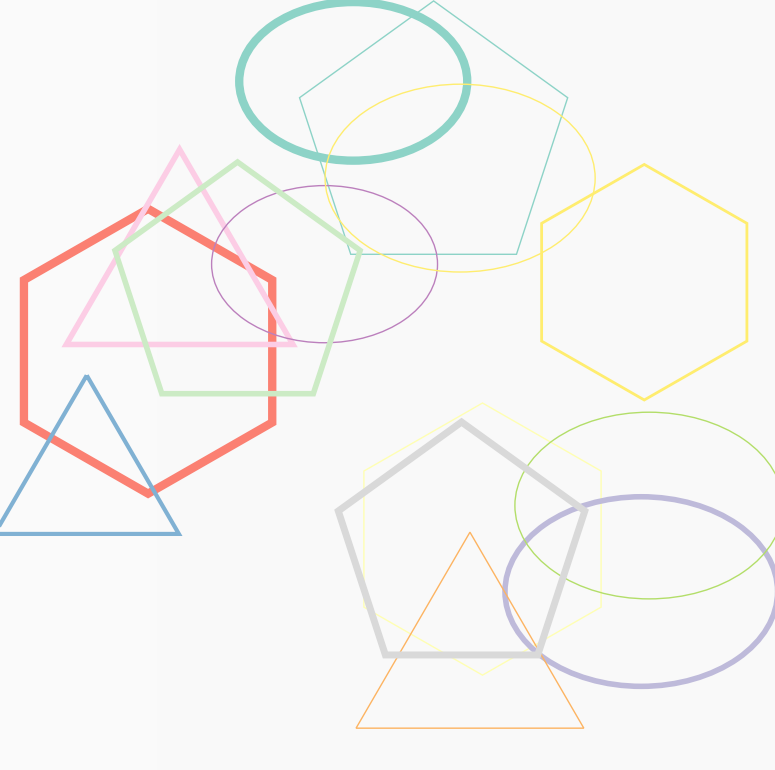[{"shape": "pentagon", "thickness": 0.5, "radius": 0.91, "center": [0.56, 0.817]}, {"shape": "oval", "thickness": 3, "radius": 0.74, "center": [0.456, 0.894]}, {"shape": "hexagon", "thickness": 0.5, "radius": 0.88, "center": [0.623, 0.3]}, {"shape": "oval", "thickness": 2, "radius": 0.88, "center": [0.827, 0.232]}, {"shape": "hexagon", "thickness": 3, "radius": 0.92, "center": [0.191, 0.544]}, {"shape": "triangle", "thickness": 1.5, "radius": 0.69, "center": [0.112, 0.375]}, {"shape": "triangle", "thickness": 0.5, "radius": 0.85, "center": [0.606, 0.139]}, {"shape": "oval", "thickness": 0.5, "radius": 0.87, "center": [0.838, 0.343]}, {"shape": "triangle", "thickness": 2, "radius": 0.84, "center": [0.232, 0.637]}, {"shape": "pentagon", "thickness": 2.5, "radius": 0.84, "center": [0.596, 0.285]}, {"shape": "oval", "thickness": 0.5, "radius": 0.73, "center": [0.419, 0.657]}, {"shape": "pentagon", "thickness": 2, "radius": 0.83, "center": [0.307, 0.623]}, {"shape": "oval", "thickness": 0.5, "radius": 0.87, "center": [0.594, 0.769]}, {"shape": "hexagon", "thickness": 1, "radius": 0.76, "center": [0.831, 0.633]}]